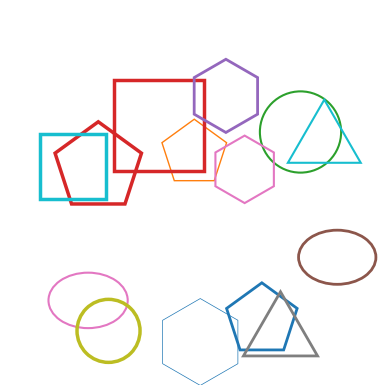[{"shape": "pentagon", "thickness": 2, "radius": 0.48, "center": [0.68, 0.169]}, {"shape": "hexagon", "thickness": 0.5, "radius": 0.56, "center": [0.52, 0.112]}, {"shape": "pentagon", "thickness": 1, "radius": 0.44, "center": [0.505, 0.602]}, {"shape": "circle", "thickness": 1.5, "radius": 0.53, "center": [0.781, 0.657]}, {"shape": "square", "thickness": 2.5, "radius": 0.59, "center": [0.413, 0.673]}, {"shape": "pentagon", "thickness": 2.5, "radius": 0.59, "center": [0.255, 0.566]}, {"shape": "hexagon", "thickness": 2, "radius": 0.48, "center": [0.587, 0.751]}, {"shape": "oval", "thickness": 2, "radius": 0.5, "center": [0.876, 0.332]}, {"shape": "oval", "thickness": 1.5, "radius": 0.51, "center": [0.229, 0.22]}, {"shape": "hexagon", "thickness": 1.5, "radius": 0.44, "center": [0.635, 0.56]}, {"shape": "triangle", "thickness": 2, "radius": 0.56, "center": [0.729, 0.131]}, {"shape": "circle", "thickness": 2.5, "radius": 0.41, "center": [0.282, 0.141]}, {"shape": "triangle", "thickness": 1.5, "radius": 0.55, "center": [0.842, 0.632]}, {"shape": "square", "thickness": 2.5, "radius": 0.43, "center": [0.19, 0.568]}]